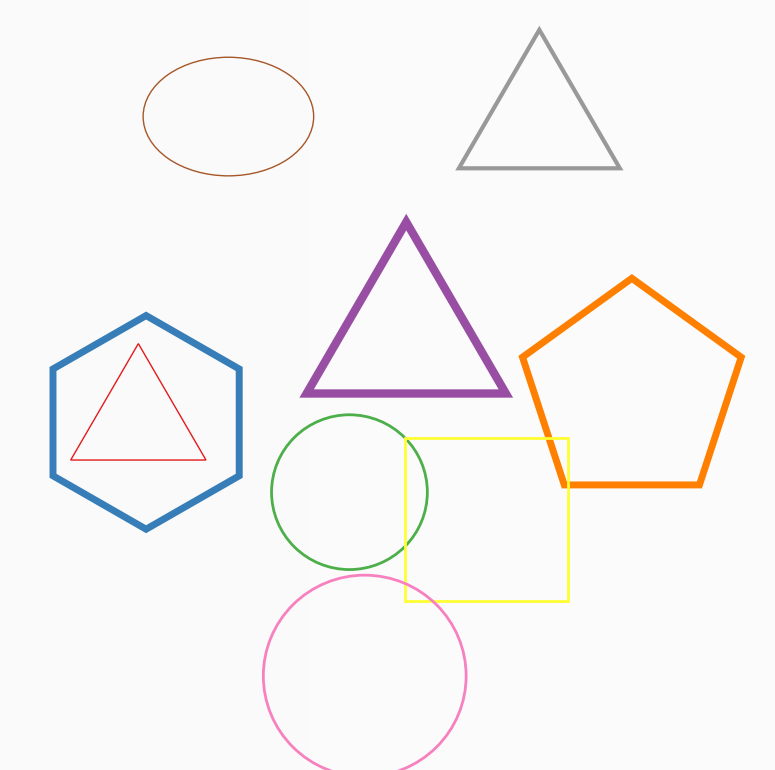[{"shape": "triangle", "thickness": 0.5, "radius": 0.5, "center": [0.179, 0.453]}, {"shape": "hexagon", "thickness": 2.5, "radius": 0.69, "center": [0.189, 0.451]}, {"shape": "circle", "thickness": 1, "radius": 0.5, "center": [0.451, 0.361]}, {"shape": "triangle", "thickness": 3, "radius": 0.74, "center": [0.524, 0.563]}, {"shape": "pentagon", "thickness": 2.5, "radius": 0.74, "center": [0.815, 0.49]}, {"shape": "square", "thickness": 1, "radius": 0.53, "center": [0.628, 0.325]}, {"shape": "oval", "thickness": 0.5, "radius": 0.55, "center": [0.295, 0.849]}, {"shape": "circle", "thickness": 1, "radius": 0.65, "center": [0.471, 0.122]}, {"shape": "triangle", "thickness": 1.5, "radius": 0.6, "center": [0.696, 0.841]}]